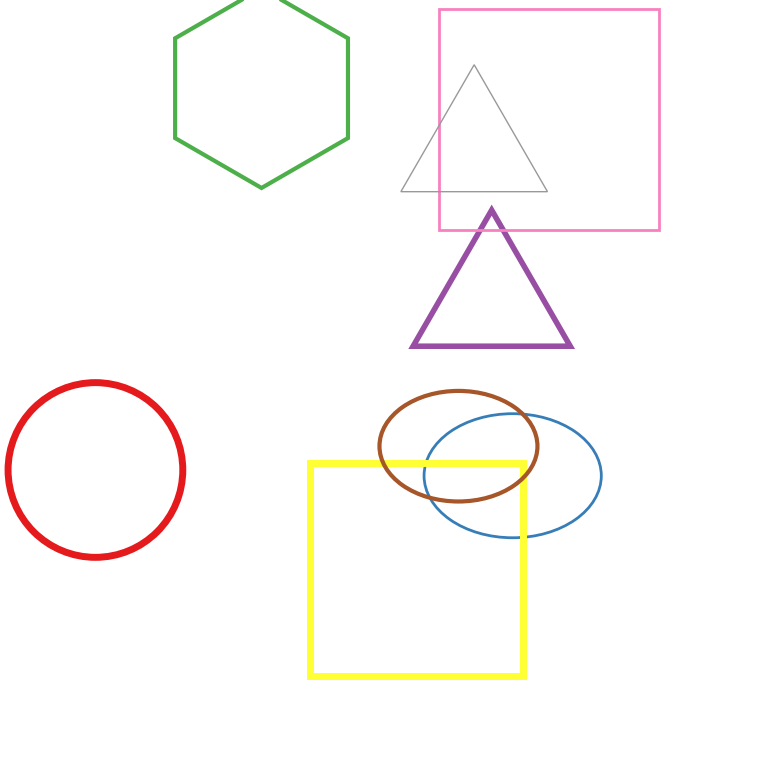[{"shape": "circle", "thickness": 2.5, "radius": 0.57, "center": [0.124, 0.39]}, {"shape": "oval", "thickness": 1, "radius": 0.58, "center": [0.666, 0.382]}, {"shape": "hexagon", "thickness": 1.5, "radius": 0.65, "center": [0.34, 0.885]}, {"shape": "triangle", "thickness": 2, "radius": 0.59, "center": [0.639, 0.609]}, {"shape": "square", "thickness": 2.5, "radius": 0.69, "center": [0.541, 0.261]}, {"shape": "oval", "thickness": 1.5, "radius": 0.51, "center": [0.595, 0.421]}, {"shape": "square", "thickness": 1, "radius": 0.72, "center": [0.713, 0.845]}, {"shape": "triangle", "thickness": 0.5, "radius": 0.55, "center": [0.616, 0.806]}]